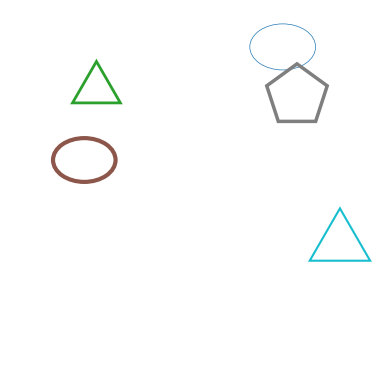[{"shape": "oval", "thickness": 0.5, "radius": 0.43, "center": [0.734, 0.878]}, {"shape": "triangle", "thickness": 2, "radius": 0.36, "center": [0.251, 0.769]}, {"shape": "oval", "thickness": 3, "radius": 0.41, "center": [0.219, 0.584]}, {"shape": "pentagon", "thickness": 2.5, "radius": 0.41, "center": [0.771, 0.752]}, {"shape": "triangle", "thickness": 1.5, "radius": 0.45, "center": [0.883, 0.368]}]